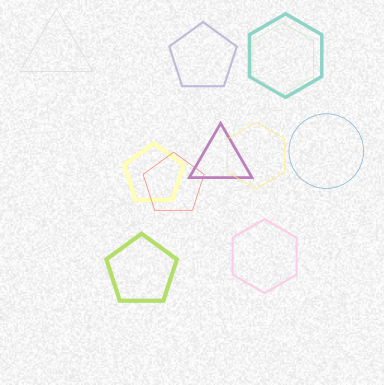[{"shape": "hexagon", "thickness": 2.5, "radius": 0.54, "center": [0.742, 0.856]}, {"shape": "pentagon", "thickness": 3, "radius": 0.41, "center": [0.4, 0.546]}, {"shape": "pentagon", "thickness": 1.5, "radius": 0.46, "center": [0.527, 0.851]}, {"shape": "pentagon", "thickness": 0.5, "radius": 0.42, "center": [0.451, 0.521]}, {"shape": "circle", "thickness": 0.5, "radius": 0.48, "center": [0.847, 0.608]}, {"shape": "pentagon", "thickness": 3, "radius": 0.48, "center": [0.368, 0.297]}, {"shape": "hexagon", "thickness": 1.5, "radius": 0.48, "center": [0.687, 0.335]}, {"shape": "triangle", "thickness": 0.5, "radius": 0.54, "center": [0.147, 0.869]}, {"shape": "triangle", "thickness": 2, "radius": 0.47, "center": [0.573, 0.586]}, {"shape": "hexagon", "thickness": 0.5, "radius": 0.46, "center": [0.735, 0.848]}, {"shape": "hexagon", "thickness": 0.5, "radius": 0.43, "center": [0.665, 0.596]}]